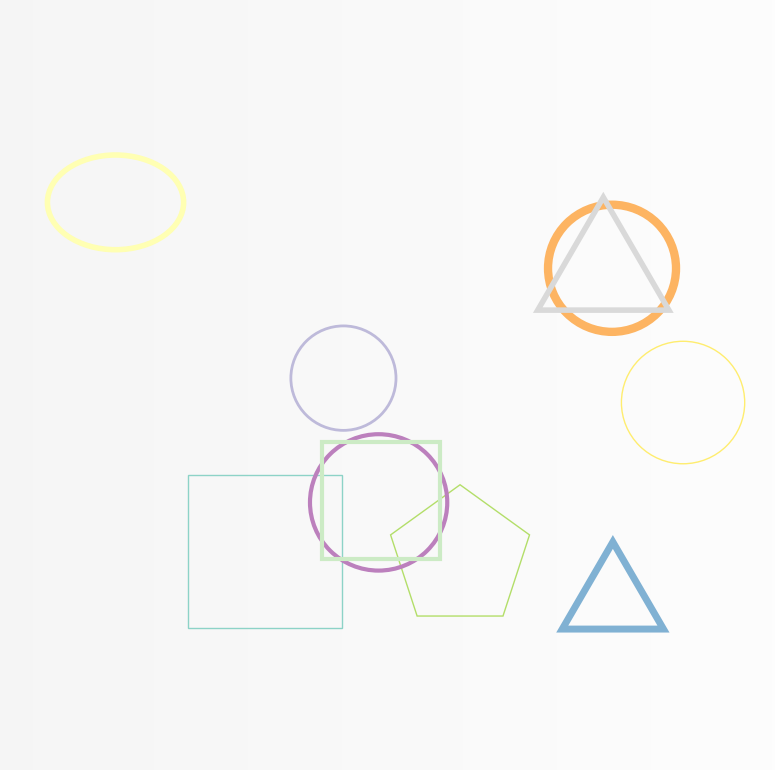[{"shape": "square", "thickness": 0.5, "radius": 0.5, "center": [0.342, 0.284]}, {"shape": "oval", "thickness": 2, "radius": 0.44, "center": [0.149, 0.737]}, {"shape": "circle", "thickness": 1, "radius": 0.34, "center": [0.443, 0.509]}, {"shape": "triangle", "thickness": 2.5, "radius": 0.38, "center": [0.791, 0.221]}, {"shape": "circle", "thickness": 3, "radius": 0.41, "center": [0.79, 0.652]}, {"shape": "pentagon", "thickness": 0.5, "radius": 0.47, "center": [0.594, 0.276]}, {"shape": "triangle", "thickness": 2, "radius": 0.49, "center": [0.778, 0.646]}, {"shape": "circle", "thickness": 1.5, "radius": 0.44, "center": [0.489, 0.348]}, {"shape": "square", "thickness": 1.5, "radius": 0.38, "center": [0.491, 0.35]}, {"shape": "circle", "thickness": 0.5, "radius": 0.4, "center": [0.881, 0.477]}]